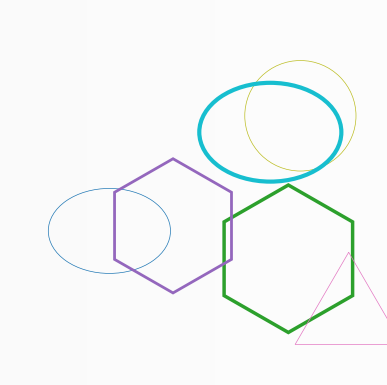[{"shape": "oval", "thickness": 0.5, "radius": 0.79, "center": [0.282, 0.4]}, {"shape": "hexagon", "thickness": 2.5, "radius": 0.96, "center": [0.744, 0.328]}, {"shape": "hexagon", "thickness": 2, "radius": 0.87, "center": [0.447, 0.413]}, {"shape": "triangle", "thickness": 0.5, "radius": 0.8, "center": [0.9, 0.185]}, {"shape": "circle", "thickness": 0.5, "radius": 0.72, "center": [0.775, 0.699]}, {"shape": "oval", "thickness": 3, "radius": 0.92, "center": [0.698, 0.657]}]